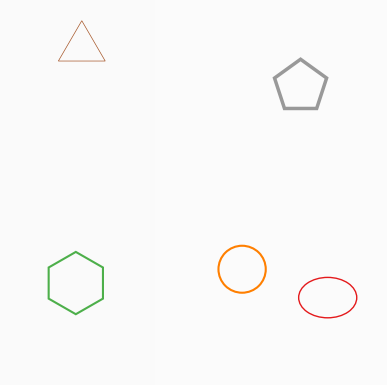[{"shape": "oval", "thickness": 1, "radius": 0.37, "center": [0.846, 0.227]}, {"shape": "hexagon", "thickness": 1.5, "radius": 0.4, "center": [0.196, 0.265]}, {"shape": "circle", "thickness": 1.5, "radius": 0.31, "center": [0.625, 0.301]}, {"shape": "triangle", "thickness": 0.5, "radius": 0.35, "center": [0.211, 0.876]}, {"shape": "pentagon", "thickness": 2.5, "radius": 0.35, "center": [0.776, 0.775]}]